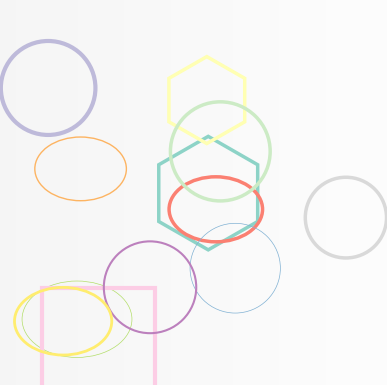[{"shape": "hexagon", "thickness": 2.5, "radius": 0.74, "center": [0.537, 0.498]}, {"shape": "hexagon", "thickness": 2.5, "radius": 0.56, "center": [0.534, 0.74]}, {"shape": "circle", "thickness": 3, "radius": 0.61, "center": [0.124, 0.772]}, {"shape": "oval", "thickness": 2.5, "radius": 0.6, "center": [0.557, 0.456]}, {"shape": "circle", "thickness": 0.5, "radius": 0.58, "center": [0.607, 0.303]}, {"shape": "oval", "thickness": 1, "radius": 0.59, "center": [0.208, 0.561]}, {"shape": "oval", "thickness": 0.5, "radius": 0.71, "center": [0.199, 0.171]}, {"shape": "square", "thickness": 3, "radius": 0.72, "center": [0.254, 0.107]}, {"shape": "circle", "thickness": 2.5, "radius": 0.52, "center": [0.893, 0.435]}, {"shape": "circle", "thickness": 1.5, "radius": 0.6, "center": [0.387, 0.254]}, {"shape": "circle", "thickness": 2.5, "radius": 0.64, "center": [0.568, 0.607]}, {"shape": "oval", "thickness": 2, "radius": 0.63, "center": [0.163, 0.166]}]